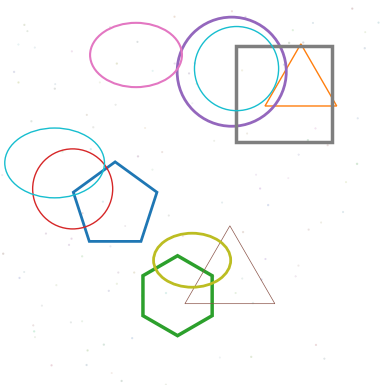[{"shape": "pentagon", "thickness": 2, "radius": 0.57, "center": [0.299, 0.465]}, {"shape": "triangle", "thickness": 1, "radius": 0.54, "center": [0.781, 0.778]}, {"shape": "hexagon", "thickness": 2.5, "radius": 0.52, "center": [0.461, 0.232]}, {"shape": "circle", "thickness": 1, "radius": 0.52, "center": [0.189, 0.509]}, {"shape": "circle", "thickness": 2, "radius": 0.71, "center": [0.602, 0.814]}, {"shape": "triangle", "thickness": 0.5, "radius": 0.67, "center": [0.597, 0.279]}, {"shape": "oval", "thickness": 1.5, "radius": 0.6, "center": [0.353, 0.857]}, {"shape": "square", "thickness": 2.5, "radius": 0.62, "center": [0.737, 0.756]}, {"shape": "oval", "thickness": 2, "radius": 0.5, "center": [0.499, 0.324]}, {"shape": "circle", "thickness": 1, "radius": 0.55, "center": [0.614, 0.822]}, {"shape": "oval", "thickness": 1, "radius": 0.65, "center": [0.142, 0.577]}]